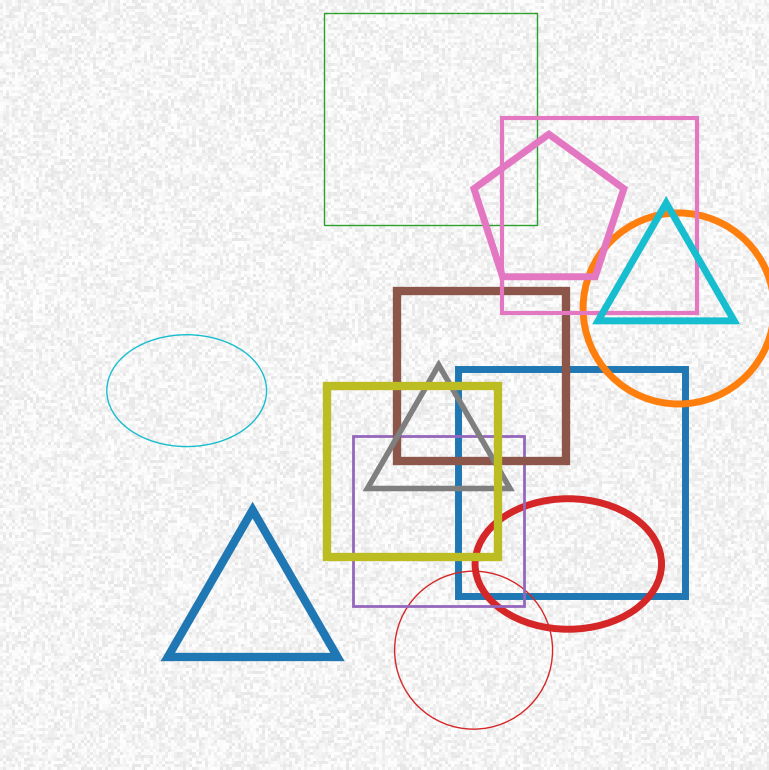[{"shape": "triangle", "thickness": 3, "radius": 0.64, "center": [0.328, 0.21]}, {"shape": "square", "thickness": 2.5, "radius": 0.74, "center": [0.742, 0.374]}, {"shape": "circle", "thickness": 2.5, "radius": 0.62, "center": [0.881, 0.599]}, {"shape": "square", "thickness": 0.5, "radius": 0.69, "center": [0.559, 0.846]}, {"shape": "circle", "thickness": 0.5, "radius": 0.51, "center": [0.615, 0.156]}, {"shape": "oval", "thickness": 2.5, "radius": 0.61, "center": [0.738, 0.268]}, {"shape": "square", "thickness": 1, "radius": 0.55, "center": [0.569, 0.324]}, {"shape": "square", "thickness": 3, "radius": 0.55, "center": [0.625, 0.512]}, {"shape": "square", "thickness": 1.5, "radius": 0.63, "center": [0.779, 0.72]}, {"shape": "pentagon", "thickness": 2.5, "radius": 0.51, "center": [0.713, 0.723]}, {"shape": "triangle", "thickness": 2, "radius": 0.53, "center": [0.57, 0.419]}, {"shape": "square", "thickness": 3, "radius": 0.55, "center": [0.535, 0.388]}, {"shape": "oval", "thickness": 0.5, "radius": 0.52, "center": [0.242, 0.493]}, {"shape": "triangle", "thickness": 2.5, "radius": 0.51, "center": [0.865, 0.634]}]